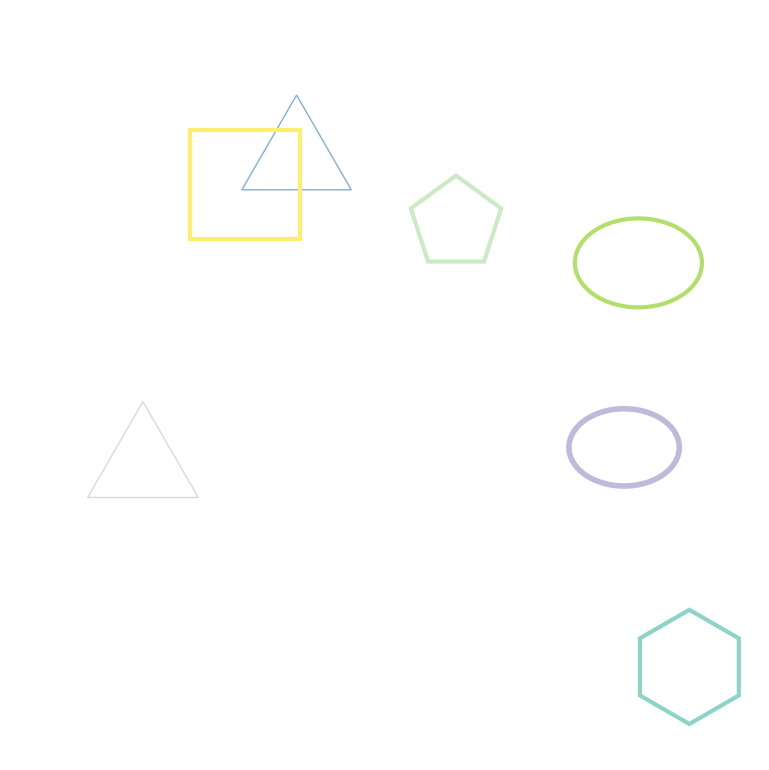[{"shape": "hexagon", "thickness": 1.5, "radius": 0.37, "center": [0.895, 0.134]}, {"shape": "oval", "thickness": 2, "radius": 0.36, "center": [0.811, 0.419]}, {"shape": "triangle", "thickness": 0.5, "radius": 0.41, "center": [0.385, 0.795]}, {"shape": "oval", "thickness": 1.5, "radius": 0.41, "center": [0.829, 0.659]}, {"shape": "triangle", "thickness": 0.5, "radius": 0.41, "center": [0.186, 0.395]}, {"shape": "pentagon", "thickness": 1.5, "radius": 0.31, "center": [0.592, 0.71]}, {"shape": "square", "thickness": 1.5, "radius": 0.35, "center": [0.318, 0.76]}]